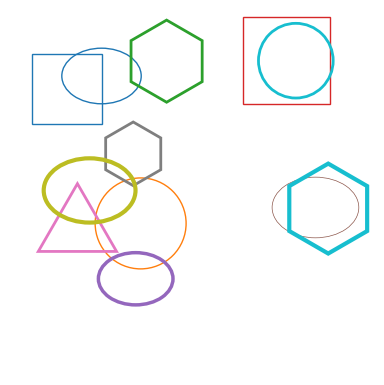[{"shape": "oval", "thickness": 1, "radius": 0.52, "center": [0.264, 0.803]}, {"shape": "square", "thickness": 1, "radius": 0.45, "center": [0.173, 0.769]}, {"shape": "circle", "thickness": 1, "radius": 0.59, "center": [0.365, 0.42]}, {"shape": "hexagon", "thickness": 2, "radius": 0.53, "center": [0.433, 0.841]}, {"shape": "square", "thickness": 1, "radius": 0.57, "center": [0.744, 0.844]}, {"shape": "oval", "thickness": 2.5, "radius": 0.48, "center": [0.352, 0.276]}, {"shape": "oval", "thickness": 0.5, "radius": 0.56, "center": [0.819, 0.461]}, {"shape": "triangle", "thickness": 2, "radius": 0.59, "center": [0.201, 0.406]}, {"shape": "hexagon", "thickness": 2, "radius": 0.41, "center": [0.346, 0.6]}, {"shape": "oval", "thickness": 3, "radius": 0.6, "center": [0.233, 0.505]}, {"shape": "circle", "thickness": 2, "radius": 0.49, "center": [0.768, 0.842]}, {"shape": "hexagon", "thickness": 3, "radius": 0.58, "center": [0.853, 0.458]}]